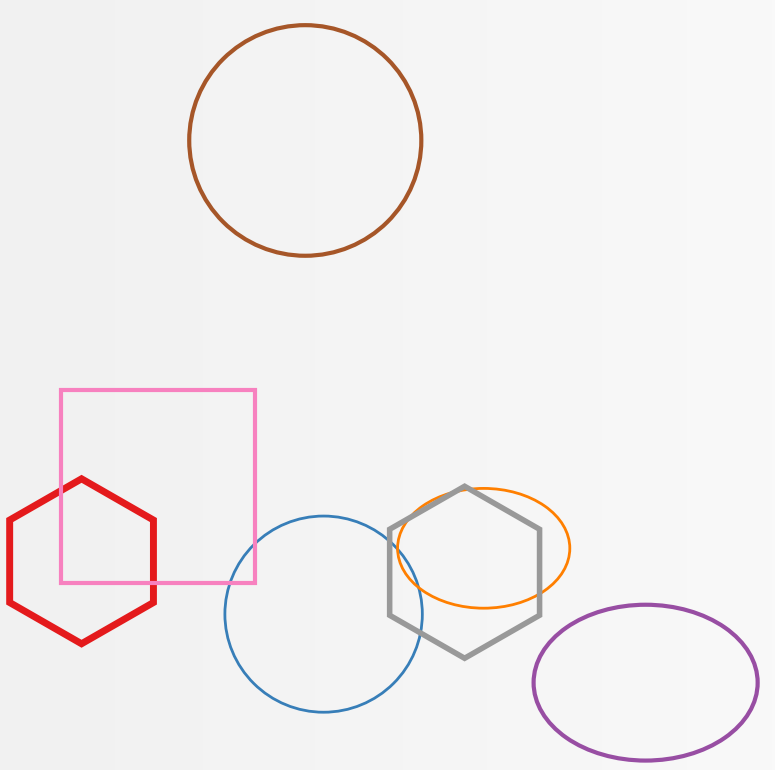[{"shape": "hexagon", "thickness": 2.5, "radius": 0.54, "center": [0.105, 0.271]}, {"shape": "circle", "thickness": 1, "radius": 0.64, "center": [0.418, 0.202]}, {"shape": "oval", "thickness": 1.5, "radius": 0.72, "center": [0.833, 0.113]}, {"shape": "oval", "thickness": 1, "radius": 0.56, "center": [0.624, 0.288]}, {"shape": "circle", "thickness": 1.5, "radius": 0.75, "center": [0.394, 0.818]}, {"shape": "square", "thickness": 1.5, "radius": 0.63, "center": [0.204, 0.368]}, {"shape": "hexagon", "thickness": 2, "radius": 0.56, "center": [0.6, 0.257]}]